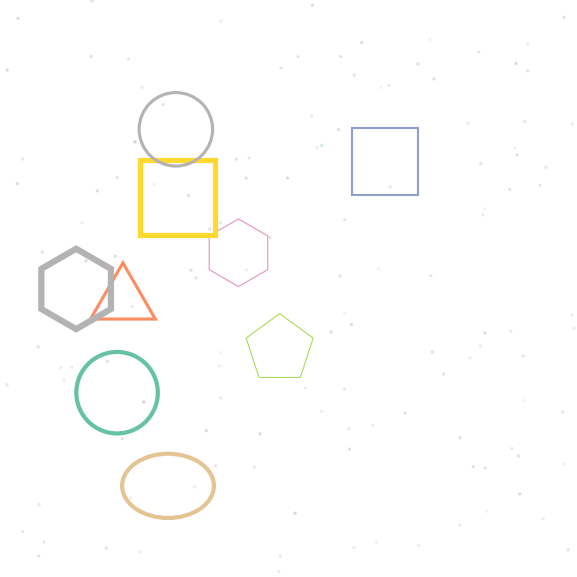[{"shape": "circle", "thickness": 2, "radius": 0.35, "center": [0.203, 0.319]}, {"shape": "triangle", "thickness": 1.5, "radius": 0.32, "center": [0.213, 0.479]}, {"shape": "square", "thickness": 1, "radius": 0.29, "center": [0.667, 0.72]}, {"shape": "hexagon", "thickness": 0.5, "radius": 0.29, "center": [0.413, 0.561]}, {"shape": "pentagon", "thickness": 0.5, "radius": 0.3, "center": [0.484, 0.395]}, {"shape": "square", "thickness": 2.5, "radius": 0.32, "center": [0.307, 0.658]}, {"shape": "oval", "thickness": 2, "radius": 0.4, "center": [0.291, 0.158]}, {"shape": "hexagon", "thickness": 3, "radius": 0.35, "center": [0.132, 0.499]}, {"shape": "circle", "thickness": 1.5, "radius": 0.32, "center": [0.305, 0.775]}]